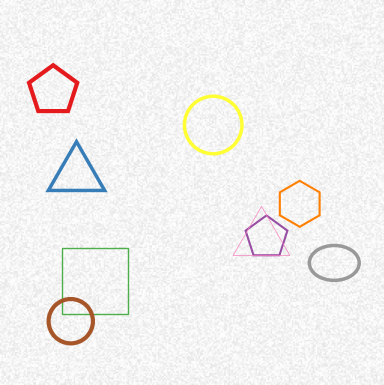[{"shape": "pentagon", "thickness": 3, "radius": 0.33, "center": [0.138, 0.765]}, {"shape": "triangle", "thickness": 2.5, "radius": 0.42, "center": [0.199, 0.548]}, {"shape": "square", "thickness": 1, "radius": 0.42, "center": [0.247, 0.27]}, {"shape": "pentagon", "thickness": 1.5, "radius": 0.29, "center": [0.692, 0.383]}, {"shape": "hexagon", "thickness": 1.5, "radius": 0.3, "center": [0.778, 0.471]}, {"shape": "circle", "thickness": 2.5, "radius": 0.37, "center": [0.554, 0.675]}, {"shape": "circle", "thickness": 3, "radius": 0.29, "center": [0.184, 0.166]}, {"shape": "triangle", "thickness": 0.5, "radius": 0.43, "center": [0.679, 0.379]}, {"shape": "oval", "thickness": 2.5, "radius": 0.32, "center": [0.868, 0.317]}]